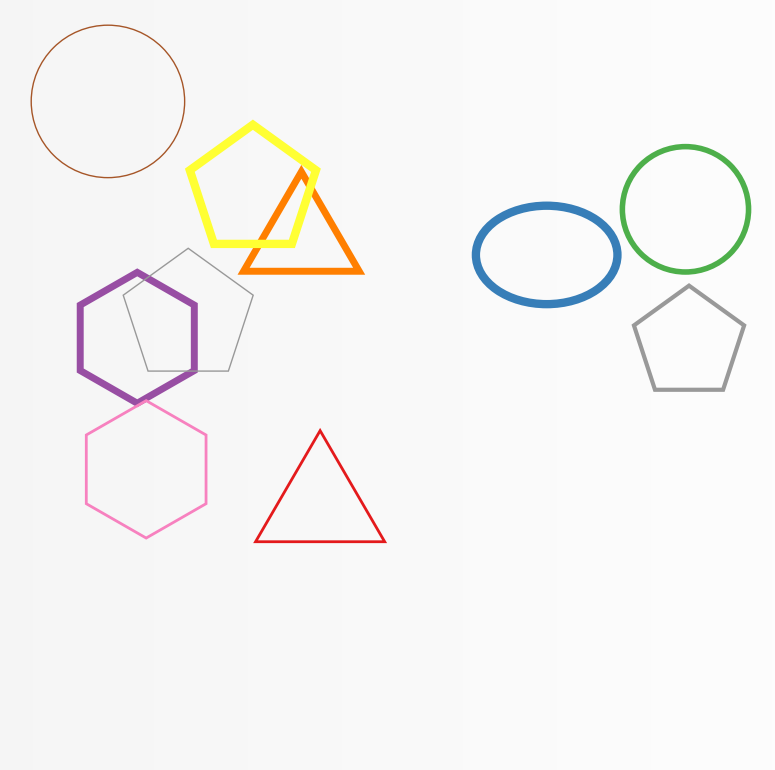[{"shape": "triangle", "thickness": 1, "radius": 0.48, "center": [0.413, 0.345]}, {"shape": "oval", "thickness": 3, "radius": 0.46, "center": [0.705, 0.669]}, {"shape": "circle", "thickness": 2, "radius": 0.41, "center": [0.884, 0.728]}, {"shape": "hexagon", "thickness": 2.5, "radius": 0.42, "center": [0.177, 0.561]}, {"shape": "triangle", "thickness": 2.5, "radius": 0.43, "center": [0.389, 0.691]}, {"shape": "pentagon", "thickness": 3, "radius": 0.43, "center": [0.326, 0.752]}, {"shape": "circle", "thickness": 0.5, "radius": 0.49, "center": [0.139, 0.868]}, {"shape": "hexagon", "thickness": 1, "radius": 0.45, "center": [0.189, 0.39]}, {"shape": "pentagon", "thickness": 1.5, "radius": 0.37, "center": [0.889, 0.554]}, {"shape": "pentagon", "thickness": 0.5, "radius": 0.44, "center": [0.243, 0.589]}]